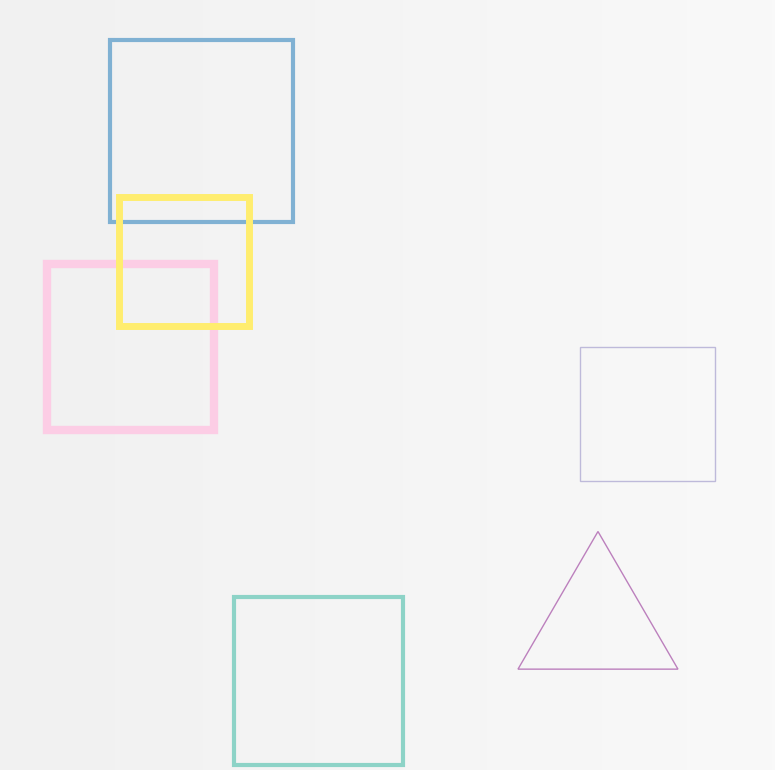[{"shape": "square", "thickness": 1.5, "radius": 0.55, "center": [0.411, 0.115]}, {"shape": "square", "thickness": 0.5, "radius": 0.43, "center": [0.836, 0.462]}, {"shape": "square", "thickness": 1.5, "radius": 0.59, "center": [0.26, 0.83]}, {"shape": "square", "thickness": 3, "radius": 0.54, "center": [0.169, 0.55]}, {"shape": "triangle", "thickness": 0.5, "radius": 0.6, "center": [0.772, 0.191]}, {"shape": "square", "thickness": 2.5, "radius": 0.42, "center": [0.237, 0.66]}]